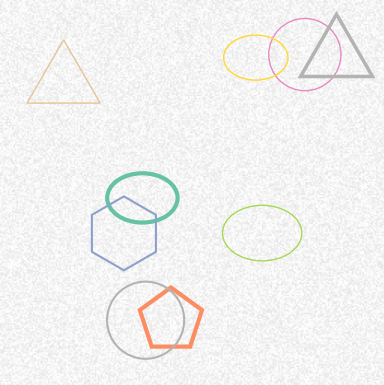[{"shape": "oval", "thickness": 3, "radius": 0.46, "center": [0.37, 0.486]}, {"shape": "pentagon", "thickness": 3, "radius": 0.42, "center": [0.444, 0.168]}, {"shape": "hexagon", "thickness": 1.5, "radius": 0.48, "center": [0.322, 0.394]}, {"shape": "circle", "thickness": 1, "radius": 0.47, "center": [0.792, 0.858]}, {"shape": "oval", "thickness": 1, "radius": 0.52, "center": [0.681, 0.395]}, {"shape": "oval", "thickness": 1, "radius": 0.42, "center": [0.664, 0.85]}, {"shape": "triangle", "thickness": 1, "radius": 0.55, "center": [0.165, 0.787]}, {"shape": "triangle", "thickness": 2.5, "radius": 0.54, "center": [0.874, 0.855]}, {"shape": "circle", "thickness": 1.5, "radius": 0.5, "center": [0.378, 0.168]}]